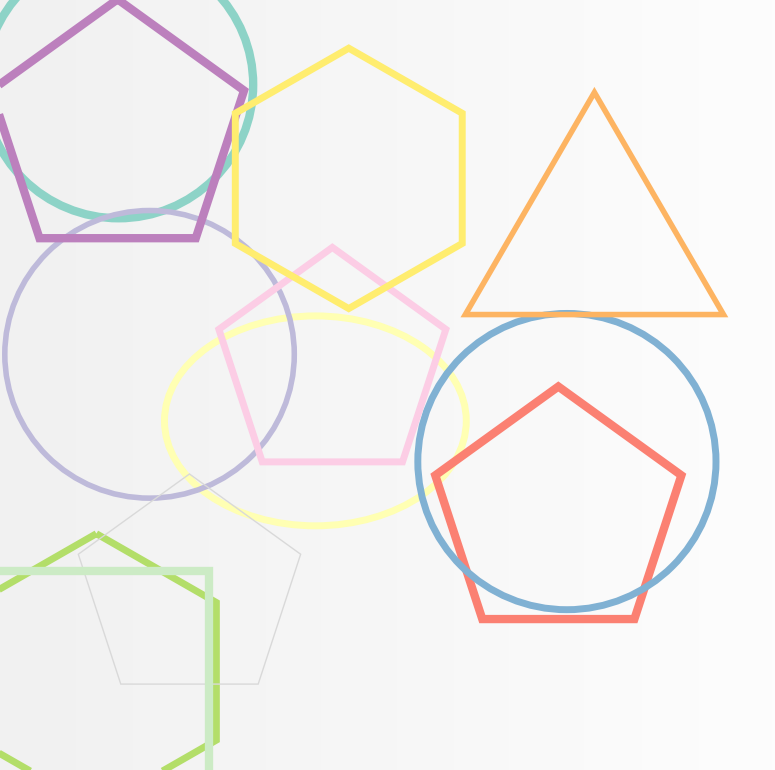[{"shape": "circle", "thickness": 3, "radius": 0.87, "center": [0.153, 0.89]}, {"shape": "oval", "thickness": 2.5, "radius": 0.97, "center": [0.407, 0.453]}, {"shape": "circle", "thickness": 2, "radius": 0.93, "center": [0.193, 0.54]}, {"shape": "pentagon", "thickness": 3, "radius": 0.83, "center": [0.72, 0.331]}, {"shape": "circle", "thickness": 2.5, "radius": 0.96, "center": [0.731, 0.401]}, {"shape": "triangle", "thickness": 2, "radius": 0.96, "center": [0.767, 0.688]}, {"shape": "hexagon", "thickness": 2.5, "radius": 0.89, "center": [0.124, 0.128]}, {"shape": "pentagon", "thickness": 2.5, "radius": 0.77, "center": [0.429, 0.525]}, {"shape": "pentagon", "thickness": 0.5, "radius": 0.75, "center": [0.244, 0.234]}, {"shape": "pentagon", "thickness": 3, "radius": 0.86, "center": [0.152, 0.829]}, {"shape": "square", "thickness": 3, "radius": 0.74, "center": [0.121, 0.109]}, {"shape": "hexagon", "thickness": 2.5, "radius": 0.85, "center": [0.45, 0.768]}]